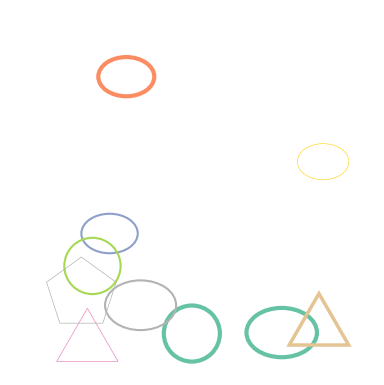[{"shape": "circle", "thickness": 3, "radius": 0.36, "center": [0.498, 0.134]}, {"shape": "oval", "thickness": 3, "radius": 0.46, "center": [0.732, 0.136]}, {"shape": "oval", "thickness": 3, "radius": 0.36, "center": [0.328, 0.801]}, {"shape": "oval", "thickness": 1.5, "radius": 0.37, "center": [0.285, 0.394]}, {"shape": "triangle", "thickness": 0.5, "radius": 0.46, "center": [0.227, 0.107]}, {"shape": "circle", "thickness": 1.5, "radius": 0.37, "center": [0.24, 0.309]}, {"shape": "oval", "thickness": 0.5, "radius": 0.33, "center": [0.839, 0.58]}, {"shape": "triangle", "thickness": 2.5, "radius": 0.45, "center": [0.828, 0.148]}, {"shape": "oval", "thickness": 1.5, "radius": 0.46, "center": [0.365, 0.207]}, {"shape": "pentagon", "thickness": 0.5, "radius": 0.48, "center": [0.211, 0.237]}]